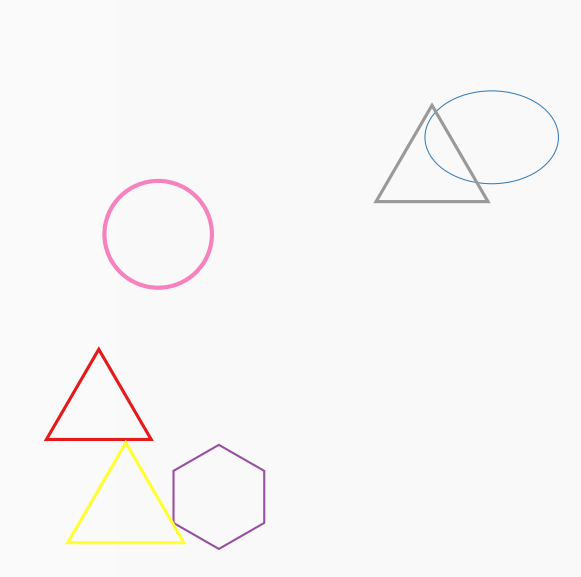[{"shape": "triangle", "thickness": 1.5, "radius": 0.52, "center": [0.17, 0.29]}, {"shape": "oval", "thickness": 0.5, "radius": 0.57, "center": [0.846, 0.761]}, {"shape": "hexagon", "thickness": 1, "radius": 0.45, "center": [0.377, 0.139]}, {"shape": "triangle", "thickness": 1.5, "radius": 0.58, "center": [0.216, 0.117]}, {"shape": "circle", "thickness": 2, "radius": 0.46, "center": [0.272, 0.593]}, {"shape": "triangle", "thickness": 1.5, "radius": 0.56, "center": [0.743, 0.706]}]